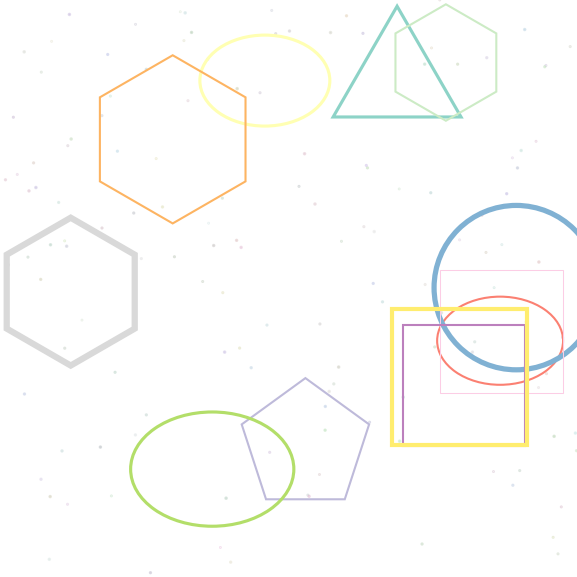[{"shape": "triangle", "thickness": 1.5, "radius": 0.64, "center": [0.688, 0.86]}, {"shape": "oval", "thickness": 1.5, "radius": 0.56, "center": [0.459, 0.86]}, {"shape": "pentagon", "thickness": 1, "radius": 0.58, "center": [0.529, 0.228]}, {"shape": "oval", "thickness": 1, "radius": 0.55, "center": [0.866, 0.409]}, {"shape": "circle", "thickness": 2.5, "radius": 0.71, "center": [0.894, 0.501]}, {"shape": "hexagon", "thickness": 1, "radius": 0.73, "center": [0.299, 0.758]}, {"shape": "oval", "thickness": 1.5, "radius": 0.71, "center": [0.367, 0.187]}, {"shape": "square", "thickness": 0.5, "radius": 0.53, "center": [0.868, 0.425]}, {"shape": "hexagon", "thickness": 3, "radius": 0.64, "center": [0.122, 0.494]}, {"shape": "square", "thickness": 1, "radius": 0.53, "center": [0.803, 0.332]}, {"shape": "hexagon", "thickness": 1, "radius": 0.5, "center": [0.772, 0.891]}, {"shape": "square", "thickness": 2, "radius": 0.59, "center": [0.795, 0.346]}]